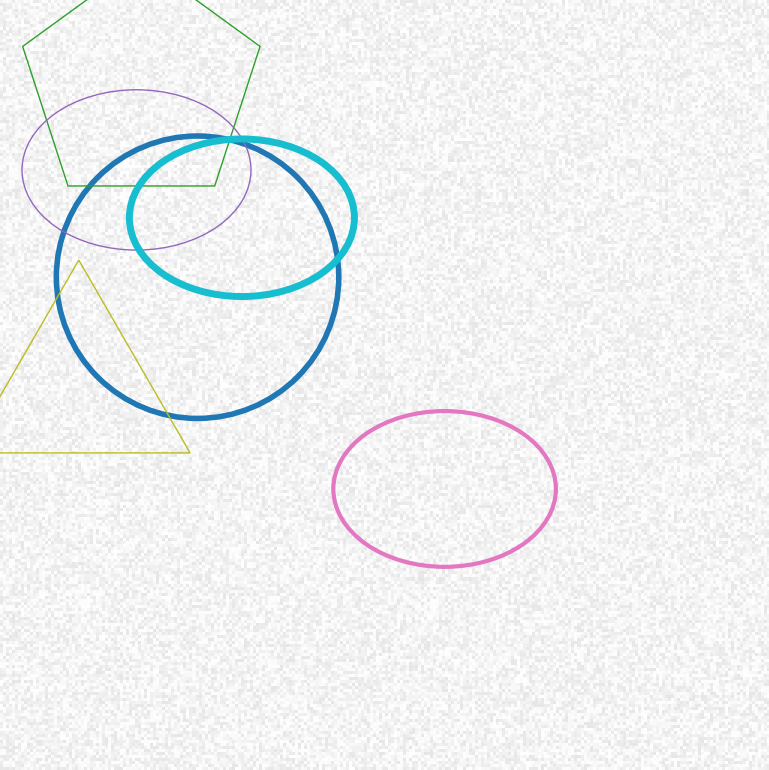[{"shape": "circle", "thickness": 2, "radius": 0.92, "center": [0.257, 0.64]}, {"shape": "pentagon", "thickness": 0.5, "radius": 0.81, "center": [0.184, 0.89]}, {"shape": "oval", "thickness": 0.5, "radius": 0.74, "center": [0.177, 0.779]}, {"shape": "oval", "thickness": 1.5, "radius": 0.72, "center": [0.577, 0.365]}, {"shape": "triangle", "thickness": 0.5, "radius": 0.83, "center": [0.102, 0.495]}, {"shape": "oval", "thickness": 2.5, "radius": 0.73, "center": [0.314, 0.717]}]